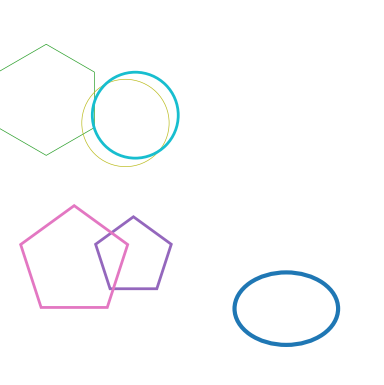[{"shape": "oval", "thickness": 3, "radius": 0.67, "center": [0.744, 0.198]}, {"shape": "hexagon", "thickness": 0.5, "radius": 0.72, "center": [0.12, 0.741]}, {"shape": "pentagon", "thickness": 2, "radius": 0.52, "center": [0.347, 0.334]}, {"shape": "pentagon", "thickness": 2, "radius": 0.73, "center": [0.193, 0.32]}, {"shape": "circle", "thickness": 0.5, "radius": 0.57, "center": [0.326, 0.681]}, {"shape": "circle", "thickness": 2, "radius": 0.56, "center": [0.351, 0.701]}]